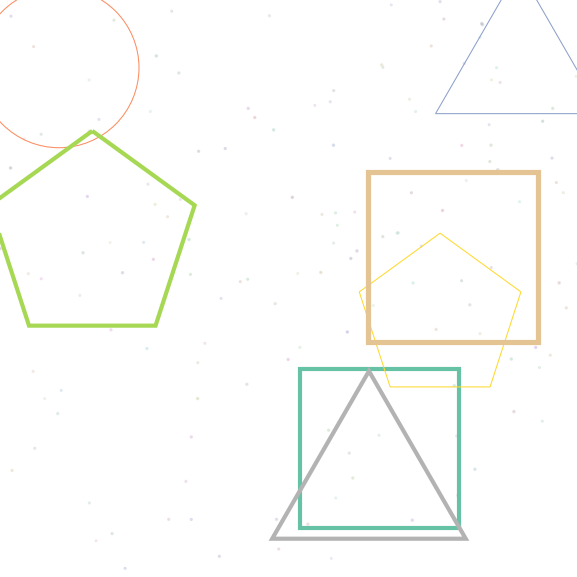[{"shape": "square", "thickness": 2, "radius": 0.69, "center": [0.657, 0.223]}, {"shape": "circle", "thickness": 0.5, "radius": 0.69, "center": [0.102, 0.882]}, {"shape": "triangle", "thickness": 0.5, "radius": 0.83, "center": [0.899, 0.886]}, {"shape": "pentagon", "thickness": 2, "radius": 0.93, "center": [0.16, 0.586]}, {"shape": "pentagon", "thickness": 0.5, "radius": 0.74, "center": [0.762, 0.448]}, {"shape": "square", "thickness": 2.5, "radius": 0.73, "center": [0.784, 0.554]}, {"shape": "triangle", "thickness": 2, "radius": 0.97, "center": [0.639, 0.163]}]